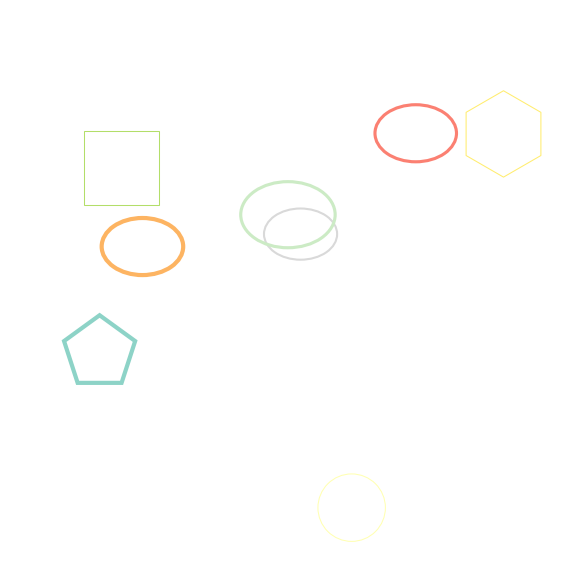[{"shape": "pentagon", "thickness": 2, "radius": 0.32, "center": [0.172, 0.389]}, {"shape": "circle", "thickness": 0.5, "radius": 0.29, "center": [0.609, 0.12]}, {"shape": "oval", "thickness": 1.5, "radius": 0.35, "center": [0.72, 0.768]}, {"shape": "oval", "thickness": 2, "radius": 0.35, "center": [0.247, 0.572]}, {"shape": "square", "thickness": 0.5, "radius": 0.32, "center": [0.21, 0.708]}, {"shape": "oval", "thickness": 1, "radius": 0.32, "center": [0.52, 0.594]}, {"shape": "oval", "thickness": 1.5, "radius": 0.41, "center": [0.499, 0.627]}, {"shape": "hexagon", "thickness": 0.5, "radius": 0.37, "center": [0.872, 0.767]}]